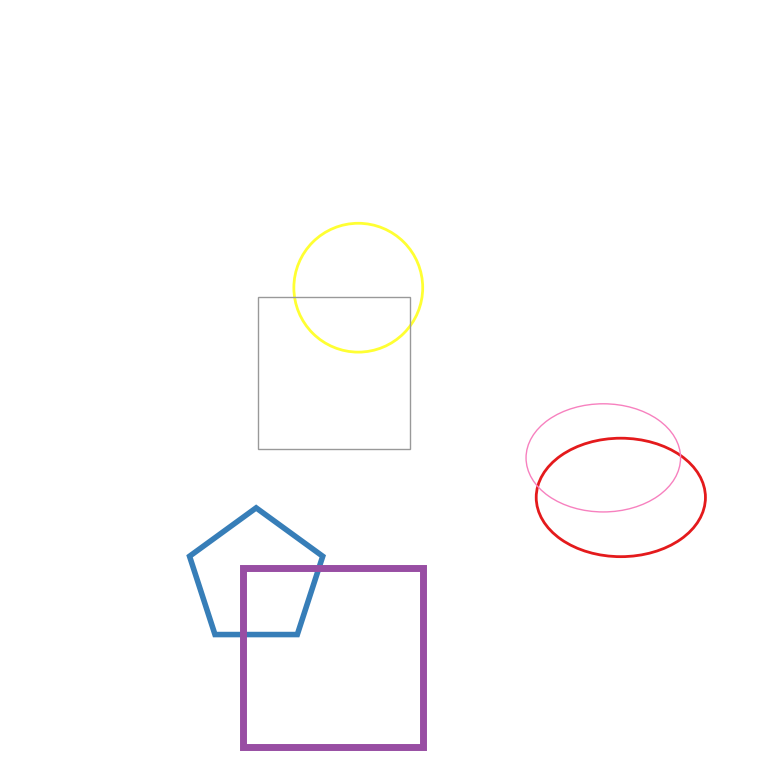[{"shape": "oval", "thickness": 1, "radius": 0.55, "center": [0.806, 0.354]}, {"shape": "pentagon", "thickness": 2, "radius": 0.45, "center": [0.333, 0.249]}, {"shape": "square", "thickness": 2.5, "radius": 0.58, "center": [0.433, 0.146]}, {"shape": "circle", "thickness": 1, "radius": 0.42, "center": [0.465, 0.626]}, {"shape": "oval", "thickness": 0.5, "radius": 0.5, "center": [0.784, 0.405]}, {"shape": "square", "thickness": 0.5, "radius": 0.49, "center": [0.434, 0.515]}]